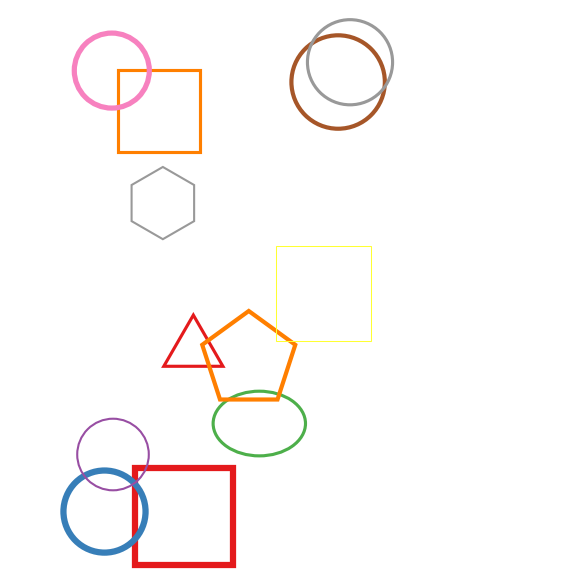[{"shape": "triangle", "thickness": 1.5, "radius": 0.3, "center": [0.335, 0.394]}, {"shape": "square", "thickness": 3, "radius": 0.42, "center": [0.319, 0.105]}, {"shape": "circle", "thickness": 3, "radius": 0.36, "center": [0.181, 0.113]}, {"shape": "oval", "thickness": 1.5, "radius": 0.4, "center": [0.449, 0.266]}, {"shape": "circle", "thickness": 1, "radius": 0.31, "center": [0.196, 0.212]}, {"shape": "square", "thickness": 1.5, "radius": 0.35, "center": [0.276, 0.807]}, {"shape": "pentagon", "thickness": 2, "radius": 0.42, "center": [0.431, 0.376]}, {"shape": "square", "thickness": 0.5, "radius": 0.41, "center": [0.559, 0.491]}, {"shape": "circle", "thickness": 2, "radius": 0.4, "center": [0.586, 0.857]}, {"shape": "circle", "thickness": 2.5, "radius": 0.32, "center": [0.194, 0.877]}, {"shape": "circle", "thickness": 1.5, "radius": 0.37, "center": [0.606, 0.891]}, {"shape": "hexagon", "thickness": 1, "radius": 0.31, "center": [0.282, 0.647]}]